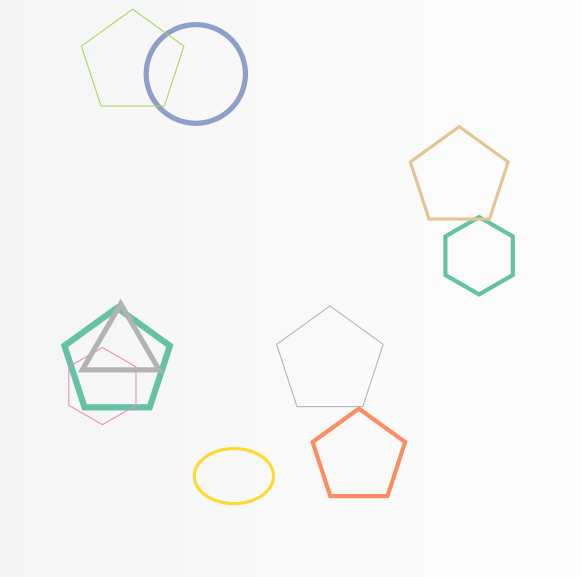[{"shape": "pentagon", "thickness": 3, "radius": 0.48, "center": [0.202, 0.371]}, {"shape": "hexagon", "thickness": 2, "radius": 0.33, "center": [0.824, 0.556]}, {"shape": "pentagon", "thickness": 2, "radius": 0.42, "center": [0.617, 0.208]}, {"shape": "circle", "thickness": 2.5, "radius": 0.43, "center": [0.337, 0.871]}, {"shape": "hexagon", "thickness": 0.5, "radius": 0.33, "center": [0.176, 0.331]}, {"shape": "pentagon", "thickness": 0.5, "radius": 0.46, "center": [0.228, 0.891]}, {"shape": "oval", "thickness": 1.5, "radius": 0.34, "center": [0.402, 0.175]}, {"shape": "pentagon", "thickness": 1.5, "radius": 0.44, "center": [0.79, 0.691]}, {"shape": "pentagon", "thickness": 0.5, "radius": 0.48, "center": [0.568, 0.373]}, {"shape": "triangle", "thickness": 2.5, "radius": 0.38, "center": [0.208, 0.397]}]